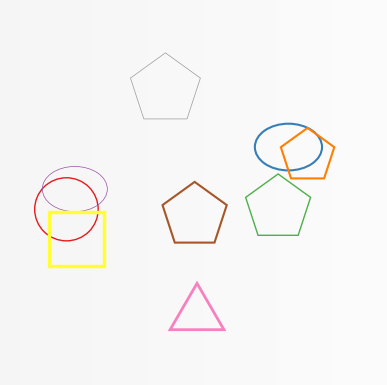[{"shape": "circle", "thickness": 1, "radius": 0.41, "center": [0.171, 0.456]}, {"shape": "oval", "thickness": 1.5, "radius": 0.43, "center": [0.744, 0.618]}, {"shape": "pentagon", "thickness": 1, "radius": 0.44, "center": [0.718, 0.46]}, {"shape": "oval", "thickness": 0.5, "radius": 0.42, "center": [0.193, 0.509]}, {"shape": "pentagon", "thickness": 1.5, "radius": 0.36, "center": [0.794, 0.595]}, {"shape": "square", "thickness": 2.5, "radius": 0.35, "center": [0.197, 0.379]}, {"shape": "pentagon", "thickness": 1.5, "radius": 0.44, "center": [0.502, 0.44]}, {"shape": "triangle", "thickness": 2, "radius": 0.4, "center": [0.508, 0.184]}, {"shape": "pentagon", "thickness": 0.5, "radius": 0.47, "center": [0.427, 0.768]}]